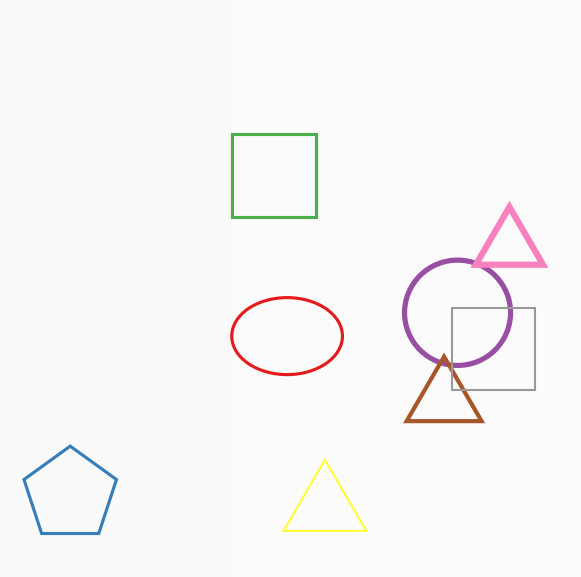[{"shape": "oval", "thickness": 1.5, "radius": 0.48, "center": [0.494, 0.417]}, {"shape": "pentagon", "thickness": 1.5, "radius": 0.42, "center": [0.121, 0.143]}, {"shape": "square", "thickness": 1.5, "radius": 0.36, "center": [0.471, 0.694]}, {"shape": "circle", "thickness": 2.5, "radius": 0.46, "center": [0.787, 0.458]}, {"shape": "triangle", "thickness": 1, "radius": 0.41, "center": [0.559, 0.121]}, {"shape": "triangle", "thickness": 2, "radius": 0.37, "center": [0.764, 0.307]}, {"shape": "triangle", "thickness": 3, "radius": 0.33, "center": [0.876, 0.574]}, {"shape": "square", "thickness": 1, "radius": 0.36, "center": [0.849, 0.395]}]